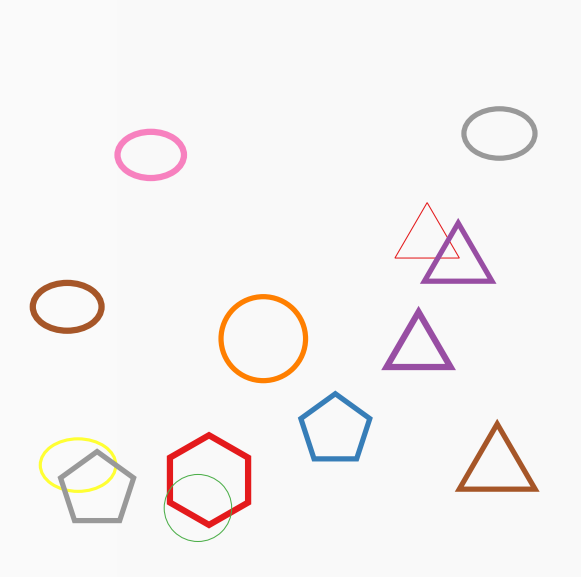[{"shape": "hexagon", "thickness": 3, "radius": 0.39, "center": [0.36, 0.168]}, {"shape": "triangle", "thickness": 0.5, "radius": 0.32, "center": [0.735, 0.584]}, {"shape": "pentagon", "thickness": 2.5, "radius": 0.31, "center": [0.577, 0.255]}, {"shape": "circle", "thickness": 0.5, "radius": 0.29, "center": [0.341, 0.12]}, {"shape": "triangle", "thickness": 3, "radius": 0.32, "center": [0.72, 0.395]}, {"shape": "triangle", "thickness": 2.5, "radius": 0.34, "center": [0.788, 0.546]}, {"shape": "circle", "thickness": 2.5, "radius": 0.36, "center": [0.453, 0.413]}, {"shape": "oval", "thickness": 1.5, "radius": 0.32, "center": [0.134, 0.194]}, {"shape": "oval", "thickness": 3, "radius": 0.3, "center": [0.116, 0.468]}, {"shape": "triangle", "thickness": 2.5, "radius": 0.38, "center": [0.855, 0.19]}, {"shape": "oval", "thickness": 3, "radius": 0.29, "center": [0.259, 0.731]}, {"shape": "oval", "thickness": 2.5, "radius": 0.31, "center": [0.859, 0.768]}, {"shape": "pentagon", "thickness": 2.5, "radius": 0.33, "center": [0.167, 0.151]}]